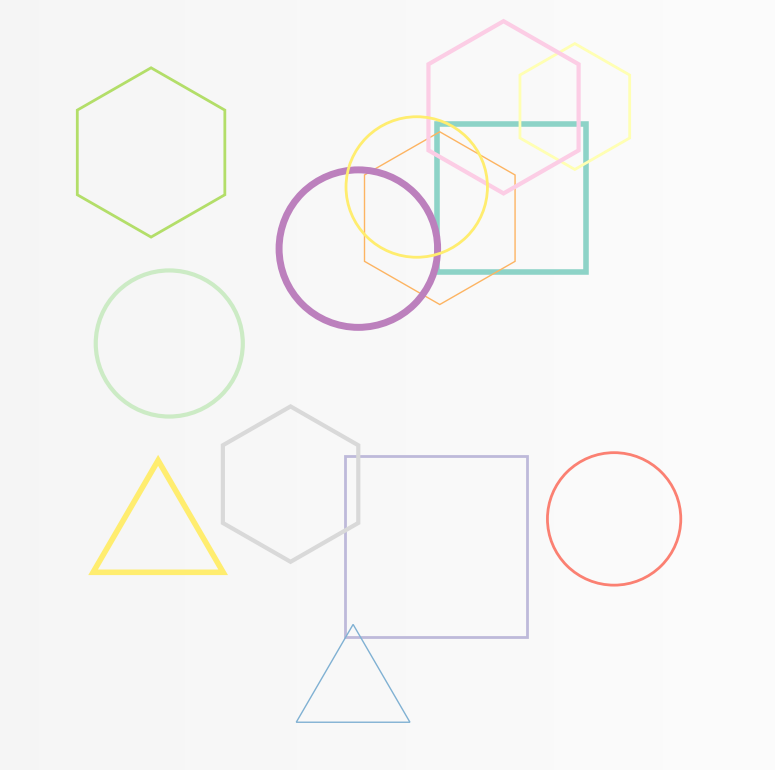[{"shape": "square", "thickness": 2, "radius": 0.48, "center": [0.66, 0.743]}, {"shape": "hexagon", "thickness": 1, "radius": 0.41, "center": [0.742, 0.862]}, {"shape": "square", "thickness": 1, "radius": 0.59, "center": [0.563, 0.29]}, {"shape": "circle", "thickness": 1, "radius": 0.43, "center": [0.792, 0.326]}, {"shape": "triangle", "thickness": 0.5, "radius": 0.42, "center": [0.456, 0.104]}, {"shape": "hexagon", "thickness": 0.5, "radius": 0.56, "center": [0.567, 0.717]}, {"shape": "hexagon", "thickness": 1, "radius": 0.55, "center": [0.195, 0.802]}, {"shape": "hexagon", "thickness": 1.5, "radius": 0.56, "center": [0.65, 0.861]}, {"shape": "hexagon", "thickness": 1.5, "radius": 0.5, "center": [0.375, 0.371]}, {"shape": "circle", "thickness": 2.5, "radius": 0.51, "center": [0.462, 0.677]}, {"shape": "circle", "thickness": 1.5, "radius": 0.47, "center": [0.218, 0.554]}, {"shape": "circle", "thickness": 1, "radius": 0.46, "center": [0.538, 0.757]}, {"shape": "triangle", "thickness": 2, "radius": 0.48, "center": [0.204, 0.305]}]